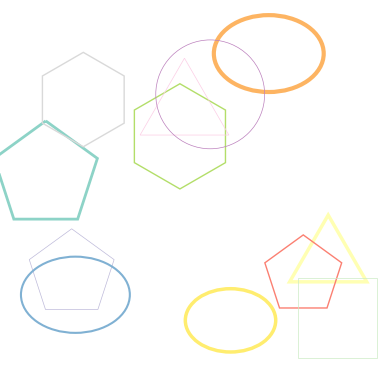[{"shape": "pentagon", "thickness": 2, "radius": 0.71, "center": [0.119, 0.545]}, {"shape": "triangle", "thickness": 2.5, "radius": 0.58, "center": [0.852, 0.326]}, {"shape": "pentagon", "thickness": 0.5, "radius": 0.58, "center": [0.186, 0.29]}, {"shape": "pentagon", "thickness": 1, "radius": 0.52, "center": [0.788, 0.285]}, {"shape": "oval", "thickness": 1.5, "radius": 0.71, "center": [0.196, 0.234]}, {"shape": "oval", "thickness": 3, "radius": 0.71, "center": [0.698, 0.861]}, {"shape": "hexagon", "thickness": 1, "radius": 0.68, "center": [0.467, 0.646]}, {"shape": "triangle", "thickness": 0.5, "radius": 0.67, "center": [0.479, 0.716]}, {"shape": "hexagon", "thickness": 1, "radius": 0.61, "center": [0.216, 0.741]}, {"shape": "circle", "thickness": 0.5, "radius": 0.71, "center": [0.546, 0.755]}, {"shape": "square", "thickness": 0.5, "radius": 0.51, "center": [0.876, 0.174]}, {"shape": "oval", "thickness": 2.5, "radius": 0.59, "center": [0.599, 0.168]}]